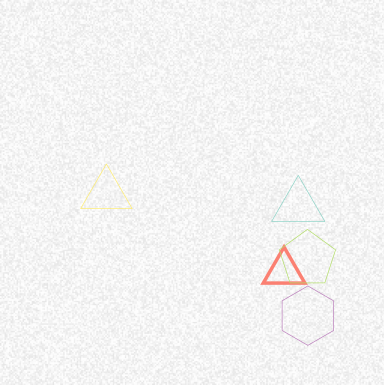[{"shape": "triangle", "thickness": 0.5, "radius": 0.4, "center": [0.775, 0.465]}, {"shape": "triangle", "thickness": 2.5, "radius": 0.31, "center": [0.738, 0.296]}, {"shape": "pentagon", "thickness": 0.5, "radius": 0.38, "center": [0.799, 0.327]}, {"shape": "hexagon", "thickness": 0.5, "radius": 0.39, "center": [0.8, 0.18]}, {"shape": "triangle", "thickness": 0.5, "radius": 0.39, "center": [0.276, 0.497]}]